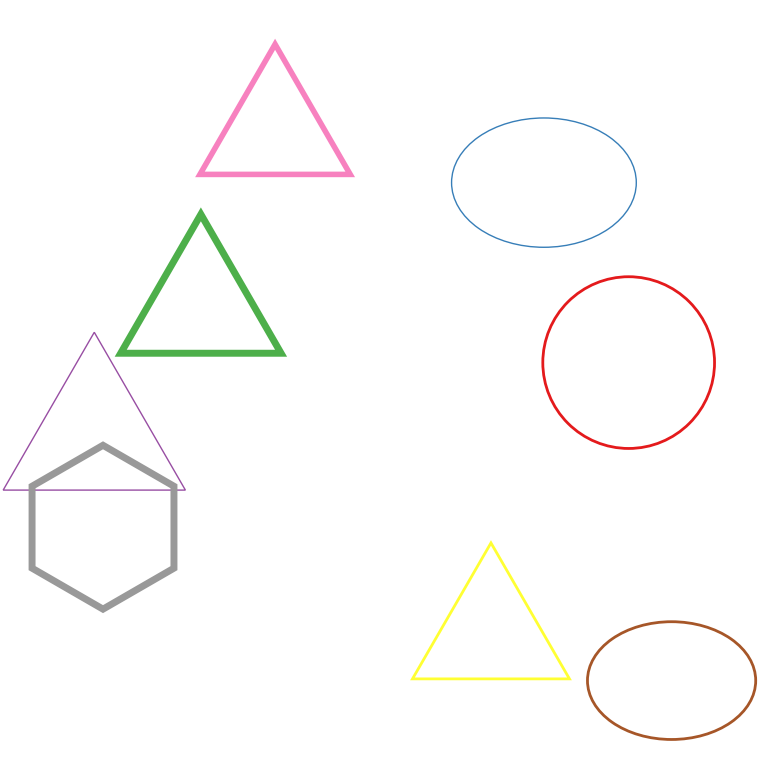[{"shape": "circle", "thickness": 1, "radius": 0.56, "center": [0.816, 0.529]}, {"shape": "oval", "thickness": 0.5, "radius": 0.6, "center": [0.706, 0.763]}, {"shape": "triangle", "thickness": 2.5, "radius": 0.6, "center": [0.261, 0.601]}, {"shape": "triangle", "thickness": 0.5, "radius": 0.68, "center": [0.122, 0.432]}, {"shape": "triangle", "thickness": 1, "radius": 0.59, "center": [0.638, 0.177]}, {"shape": "oval", "thickness": 1, "radius": 0.55, "center": [0.872, 0.116]}, {"shape": "triangle", "thickness": 2, "radius": 0.56, "center": [0.357, 0.83]}, {"shape": "hexagon", "thickness": 2.5, "radius": 0.53, "center": [0.134, 0.315]}]